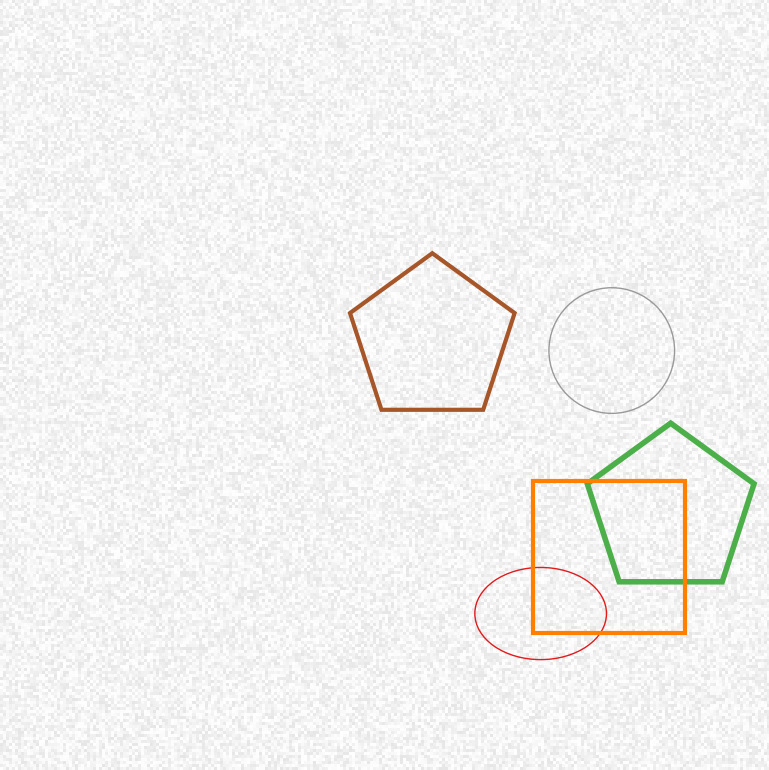[{"shape": "oval", "thickness": 0.5, "radius": 0.43, "center": [0.702, 0.203]}, {"shape": "pentagon", "thickness": 2, "radius": 0.57, "center": [0.871, 0.337]}, {"shape": "square", "thickness": 1.5, "radius": 0.49, "center": [0.791, 0.276]}, {"shape": "pentagon", "thickness": 1.5, "radius": 0.56, "center": [0.561, 0.559]}, {"shape": "circle", "thickness": 0.5, "radius": 0.41, "center": [0.794, 0.545]}]